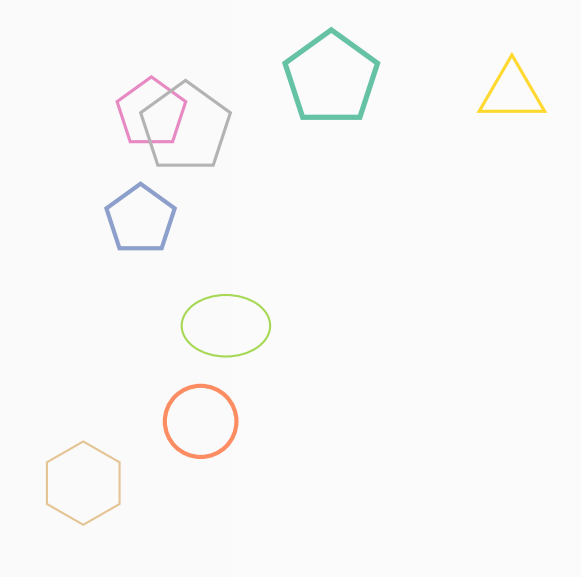[{"shape": "pentagon", "thickness": 2.5, "radius": 0.42, "center": [0.57, 0.864]}, {"shape": "circle", "thickness": 2, "radius": 0.31, "center": [0.345, 0.269]}, {"shape": "pentagon", "thickness": 2, "radius": 0.31, "center": [0.242, 0.619]}, {"shape": "pentagon", "thickness": 1.5, "radius": 0.31, "center": [0.26, 0.804]}, {"shape": "oval", "thickness": 1, "radius": 0.38, "center": [0.389, 0.435]}, {"shape": "triangle", "thickness": 1.5, "radius": 0.33, "center": [0.881, 0.839]}, {"shape": "hexagon", "thickness": 1, "radius": 0.36, "center": [0.143, 0.163]}, {"shape": "pentagon", "thickness": 1.5, "radius": 0.41, "center": [0.319, 0.779]}]